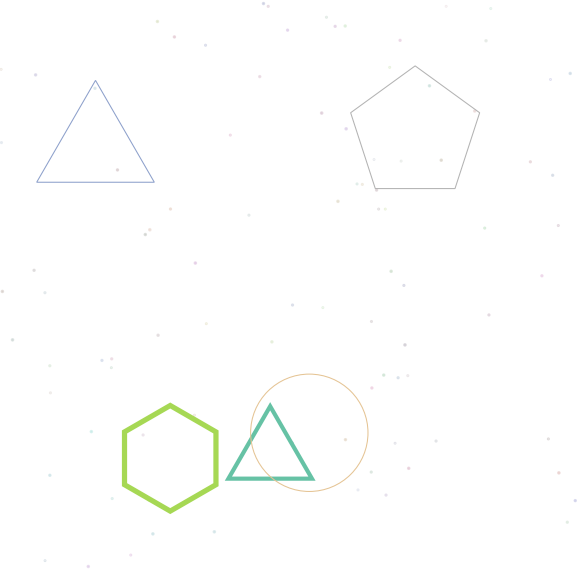[{"shape": "triangle", "thickness": 2, "radius": 0.42, "center": [0.468, 0.212]}, {"shape": "triangle", "thickness": 0.5, "radius": 0.59, "center": [0.165, 0.742]}, {"shape": "hexagon", "thickness": 2.5, "radius": 0.46, "center": [0.295, 0.206]}, {"shape": "circle", "thickness": 0.5, "radius": 0.51, "center": [0.536, 0.25]}, {"shape": "pentagon", "thickness": 0.5, "radius": 0.59, "center": [0.719, 0.768]}]